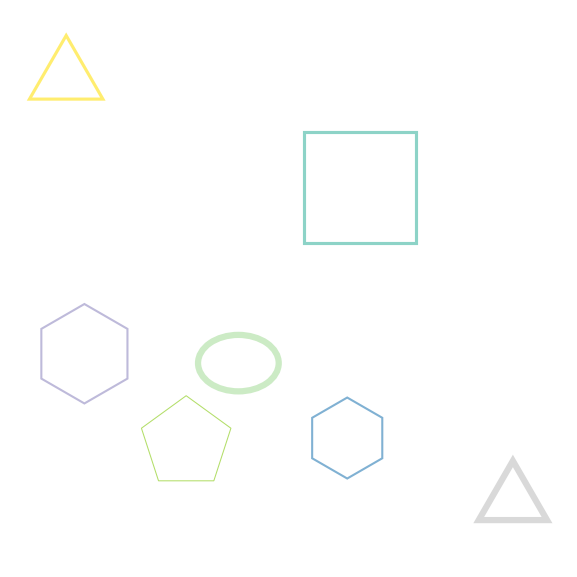[{"shape": "square", "thickness": 1.5, "radius": 0.48, "center": [0.624, 0.674]}, {"shape": "hexagon", "thickness": 1, "radius": 0.43, "center": [0.146, 0.387]}, {"shape": "hexagon", "thickness": 1, "radius": 0.35, "center": [0.601, 0.241]}, {"shape": "pentagon", "thickness": 0.5, "radius": 0.41, "center": [0.322, 0.232]}, {"shape": "triangle", "thickness": 3, "radius": 0.34, "center": [0.888, 0.133]}, {"shape": "oval", "thickness": 3, "radius": 0.35, "center": [0.413, 0.37]}, {"shape": "triangle", "thickness": 1.5, "radius": 0.37, "center": [0.115, 0.864]}]